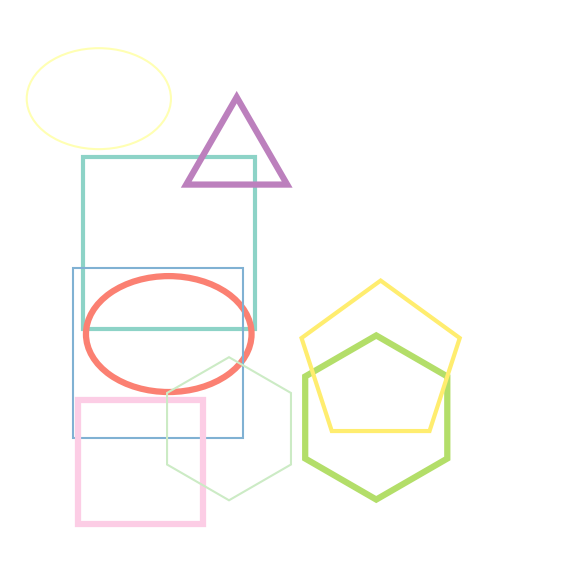[{"shape": "square", "thickness": 2, "radius": 0.75, "center": [0.293, 0.578]}, {"shape": "oval", "thickness": 1, "radius": 0.62, "center": [0.171, 0.828]}, {"shape": "oval", "thickness": 3, "radius": 0.72, "center": [0.292, 0.421]}, {"shape": "square", "thickness": 1, "radius": 0.74, "center": [0.274, 0.388]}, {"shape": "hexagon", "thickness": 3, "radius": 0.71, "center": [0.652, 0.276]}, {"shape": "square", "thickness": 3, "radius": 0.54, "center": [0.243, 0.2]}, {"shape": "triangle", "thickness": 3, "radius": 0.5, "center": [0.41, 0.73]}, {"shape": "hexagon", "thickness": 1, "radius": 0.62, "center": [0.397, 0.257]}, {"shape": "pentagon", "thickness": 2, "radius": 0.72, "center": [0.659, 0.369]}]